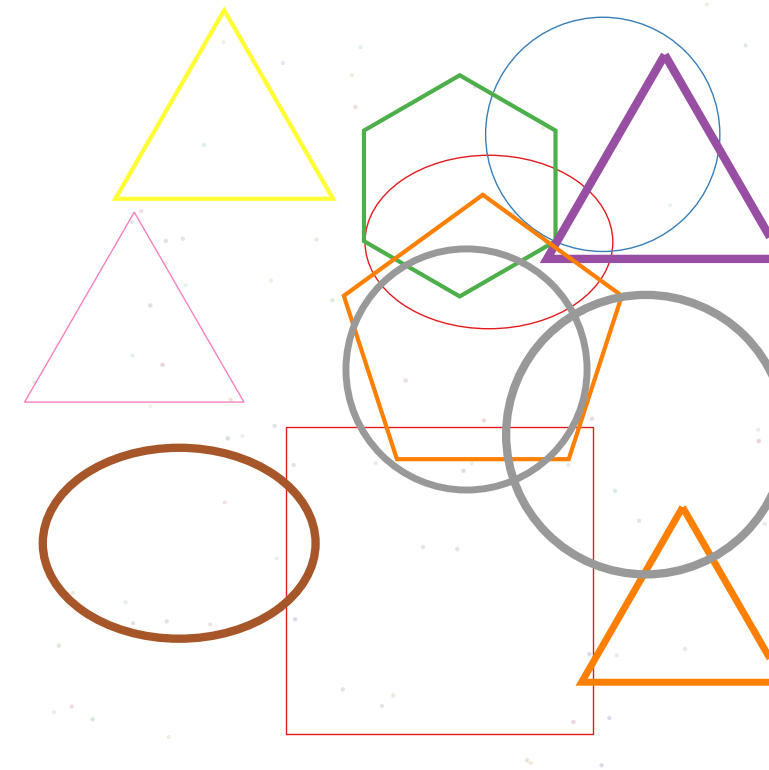[{"shape": "oval", "thickness": 0.5, "radius": 0.8, "center": [0.635, 0.686]}, {"shape": "square", "thickness": 0.5, "radius": 1.0, "center": [0.571, 0.247]}, {"shape": "circle", "thickness": 0.5, "radius": 0.76, "center": [0.783, 0.825]}, {"shape": "hexagon", "thickness": 1.5, "radius": 0.72, "center": [0.597, 0.759]}, {"shape": "triangle", "thickness": 3, "radius": 0.88, "center": [0.863, 0.752]}, {"shape": "triangle", "thickness": 2.5, "radius": 0.76, "center": [0.887, 0.19]}, {"shape": "pentagon", "thickness": 1.5, "radius": 0.95, "center": [0.627, 0.557]}, {"shape": "triangle", "thickness": 1.5, "radius": 0.82, "center": [0.291, 0.823]}, {"shape": "oval", "thickness": 3, "radius": 0.89, "center": [0.233, 0.294]}, {"shape": "triangle", "thickness": 0.5, "radius": 0.82, "center": [0.174, 0.56]}, {"shape": "circle", "thickness": 2.5, "radius": 0.78, "center": [0.606, 0.52]}, {"shape": "circle", "thickness": 3, "radius": 0.91, "center": [0.839, 0.436]}]